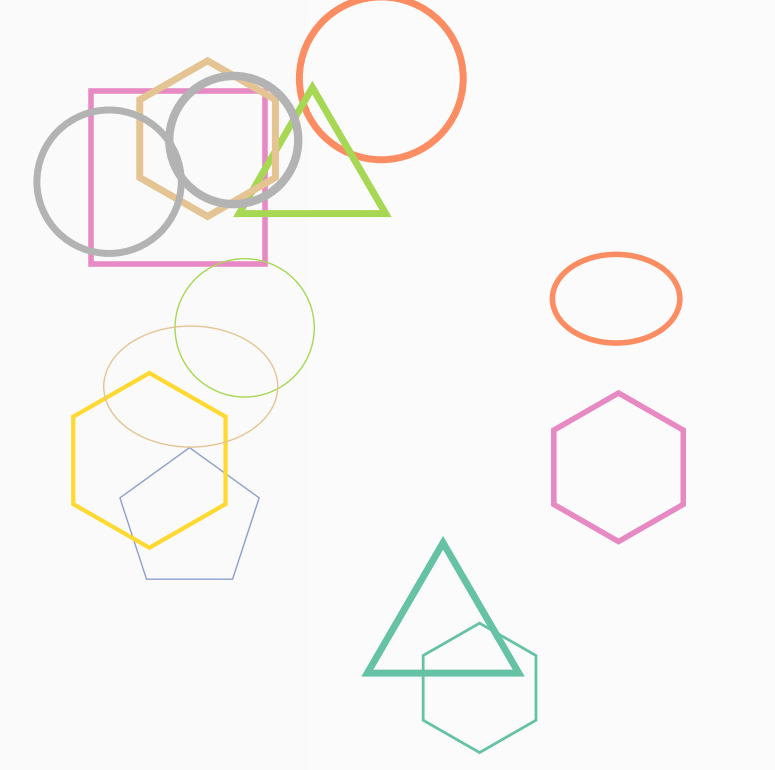[{"shape": "hexagon", "thickness": 1, "radius": 0.42, "center": [0.619, 0.107]}, {"shape": "triangle", "thickness": 2.5, "radius": 0.56, "center": [0.572, 0.182]}, {"shape": "oval", "thickness": 2, "radius": 0.41, "center": [0.795, 0.612]}, {"shape": "circle", "thickness": 2.5, "radius": 0.53, "center": [0.492, 0.898]}, {"shape": "pentagon", "thickness": 0.5, "radius": 0.47, "center": [0.245, 0.324]}, {"shape": "square", "thickness": 2, "radius": 0.56, "center": [0.23, 0.77]}, {"shape": "hexagon", "thickness": 2, "radius": 0.48, "center": [0.798, 0.393]}, {"shape": "triangle", "thickness": 2.5, "radius": 0.55, "center": [0.403, 0.777]}, {"shape": "circle", "thickness": 0.5, "radius": 0.45, "center": [0.316, 0.574]}, {"shape": "hexagon", "thickness": 1.5, "radius": 0.57, "center": [0.193, 0.402]}, {"shape": "hexagon", "thickness": 2.5, "radius": 0.51, "center": [0.268, 0.82]}, {"shape": "oval", "thickness": 0.5, "radius": 0.56, "center": [0.246, 0.498]}, {"shape": "circle", "thickness": 3, "radius": 0.42, "center": [0.302, 0.818]}, {"shape": "circle", "thickness": 2.5, "radius": 0.47, "center": [0.141, 0.764]}]